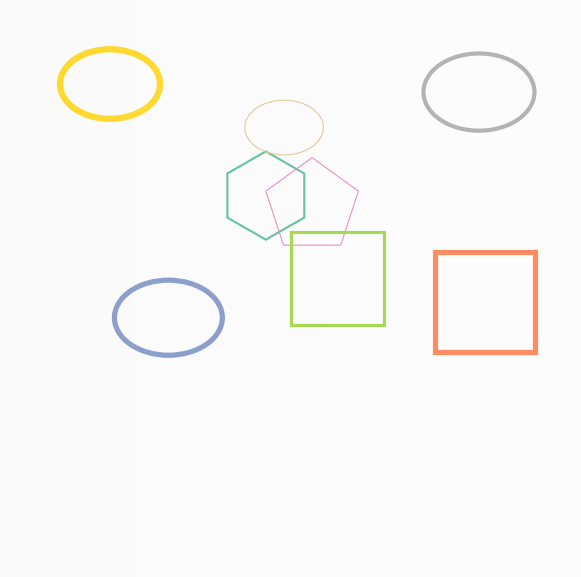[{"shape": "hexagon", "thickness": 1, "radius": 0.38, "center": [0.457, 0.661]}, {"shape": "square", "thickness": 2.5, "radius": 0.43, "center": [0.834, 0.476]}, {"shape": "oval", "thickness": 2.5, "radius": 0.46, "center": [0.29, 0.449]}, {"shape": "pentagon", "thickness": 0.5, "radius": 0.42, "center": [0.537, 0.642]}, {"shape": "square", "thickness": 1.5, "radius": 0.4, "center": [0.581, 0.516]}, {"shape": "oval", "thickness": 3, "radius": 0.43, "center": [0.189, 0.854]}, {"shape": "oval", "thickness": 0.5, "radius": 0.34, "center": [0.489, 0.778]}, {"shape": "oval", "thickness": 2, "radius": 0.48, "center": [0.824, 0.84]}]